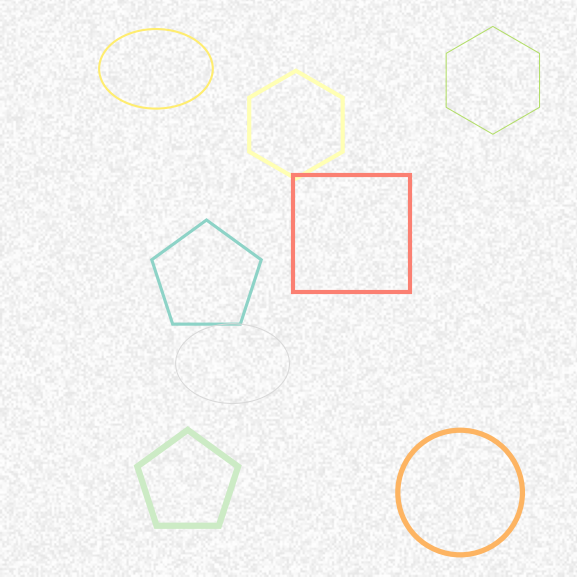[{"shape": "pentagon", "thickness": 1.5, "radius": 0.5, "center": [0.358, 0.518]}, {"shape": "hexagon", "thickness": 2, "radius": 0.47, "center": [0.512, 0.783]}, {"shape": "square", "thickness": 2, "radius": 0.51, "center": [0.608, 0.594]}, {"shape": "circle", "thickness": 2.5, "radius": 0.54, "center": [0.797, 0.146]}, {"shape": "hexagon", "thickness": 0.5, "radius": 0.47, "center": [0.853, 0.86]}, {"shape": "oval", "thickness": 0.5, "radius": 0.49, "center": [0.403, 0.37]}, {"shape": "pentagon", "thickness": 3, "radius": 0.46, "center": [0.325, 0.163]}, {"shape": "oval", "thickness": 1, "radius": 0.49, "center": [0.27, 0.88]}]